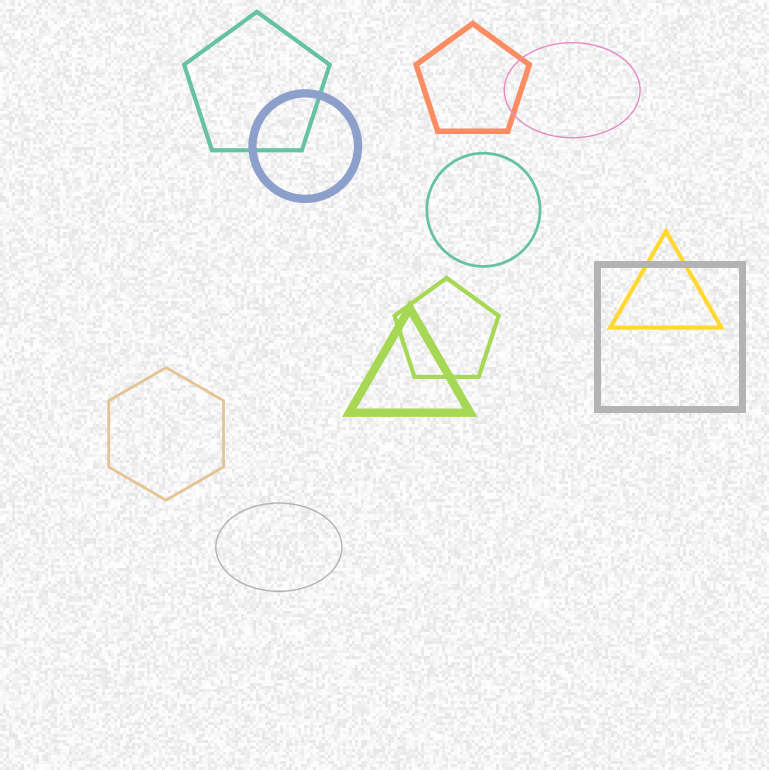[{"shape": "pentagon", "thickness": 1.5, "radius": 0.5, "center": [0.334, 0.885]}, {"shape": "circle", "thickness": 1, "radius": 0.37, "center": [0.628, 0.727]}, {"shape": "pentagon", "thickness": 2, "radius": 0.39, "center": [0.614, 0.892]}, {"shape": "circle", "thickness": 3, "radius": 0.34, "center": [0.396, 0.81]}, {"shape": "oval", "thickness": 0.5, "radius": 0.44, "center": [0.743, 0.883]}, {"shape": "pentagon", "thickness": 1.5, "radius": 0.36, "center": [0.58, 0.568]}, {"shape": "triangle", "thickness": 3, "radius": 0.45, "center": [0.532, 0.509]}, {"shape": "triangle", "thickness": 1.5, "radius": 0.42, "center": [0.865, 0.616]}, {"shape": "hexagon", "thickness": 1, "radius": 0.43, "center": [0.216, 0.437]}, {"shape": "square", "thickness": 2.5, "radius": 0.47, "center": [0.869, 0.563]}, {"shape": "oval", "thickness": 0.5, "radius": 0.41, "center": [0.362, 0.289]}]